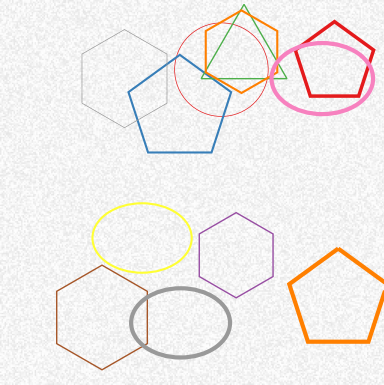[{"shape": "circle", "thickness": 0.5, "radius": 0.61, "center": [0.575, 0.819]}, {"shape": "pentagon", "thickness": 2.5, "radius": 0.53, "center": [0.869, 0.837]}, {"shape": "pentagon", "thickness": 1.5, "radius": 0.7, "center": [0.467, 0.717]}, {"shape": "triangle", "thickness": 1, "radius": 0.64, "center": [0.634, 0.86]}, {"shape": "hexagon", "thickness": 1, "radius": 0.55, "center": [0.613, 0.337]}, {"shape": "pentagon", "thickness": 3, "radius": 0.67, "center": [0.878, 0.221]}, {"shape": "hexagon", "thickness": 1.5, "radius": 0.54, "center": [0.627, 0.866]}, {"shape": "oval", "thickness": 1.5, "radius": 0.64, "center": [0.369, 0.382]}, {"shape": "hexagon", "thickness": 1, "radius": 0.68, "center": [0.265, 0.175]}, {"shape": "oval", "thickness": 3, "radius": 0.66, "center": [0.837, 0.796]}, {"shape": "hexagon", "thickness": 0.5, "radius": 0.64, "center": [0.323, 0.796]}, {"shape": "oval", "thickness": 3, "radius": 0.64, "center": [0.469, 0.161]}]